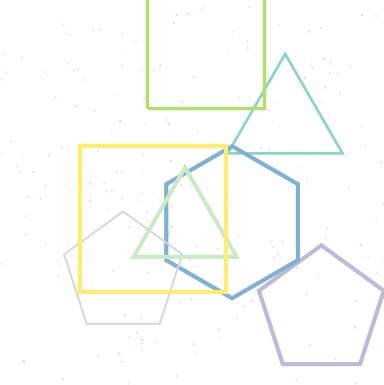[{"shape": "triangle", "thickness": 2, "radius": 0.86, "center": [0.741, 0.688]}, {"shape": "pentagon", "thickness": 3, "radius": 0.85, "center": [0.835, 0.192]}, {"shape": "hexagon", "thickness": 3, "radius": 0.99, "center": [0.603, 0.423]}, {"shape": "square", "thickness": 2.5, "radius": 0.76, "center": [0.534, 0.873]}, {"shape": "pentagon", "thickness": 1.5, "radius": 0.81, "center": [0.32, 0.289]}, {"shape": "triangle", "thickness": 3, "radius": 0.77, "center": [0.481, 0.41]}, {"shape": "square", "thickness": 3, "radius": 0.95, "center": [0.398, 0.431]}]